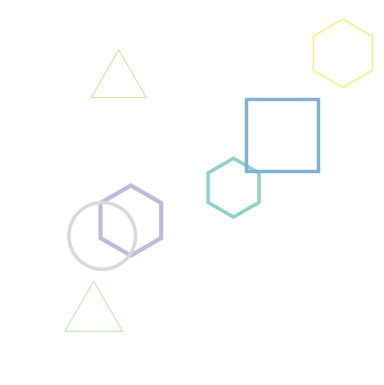[{"shape": "hexagon", "thickness": 2.5, "radius": 0.38, "center": [0.607, 0.513]}, {"shape": "hexagon", "thickness": 3, "radius": 0.46, "center": [0.34, 0.427]}, {"shape": "square", "thickness": 2.5, "radius": 0.47, "center": [0.732, 0.65]}, {"shape": "triangle", "thickness": 0.5, "radius": 0.41, "center": [0.308, 0.788]}, {"shape": "circle", "thickness": 2.5, "radius": 0.43, "center": [0.266, 0.387]}, {"shape": "triangle", "thickness": 1, "radius": 0.43, "center": [0.243, 0.183]}, {"shape": "hexagon", "thickness": 1, "radius": 0.44, "center": [0.891, 0.862]}]